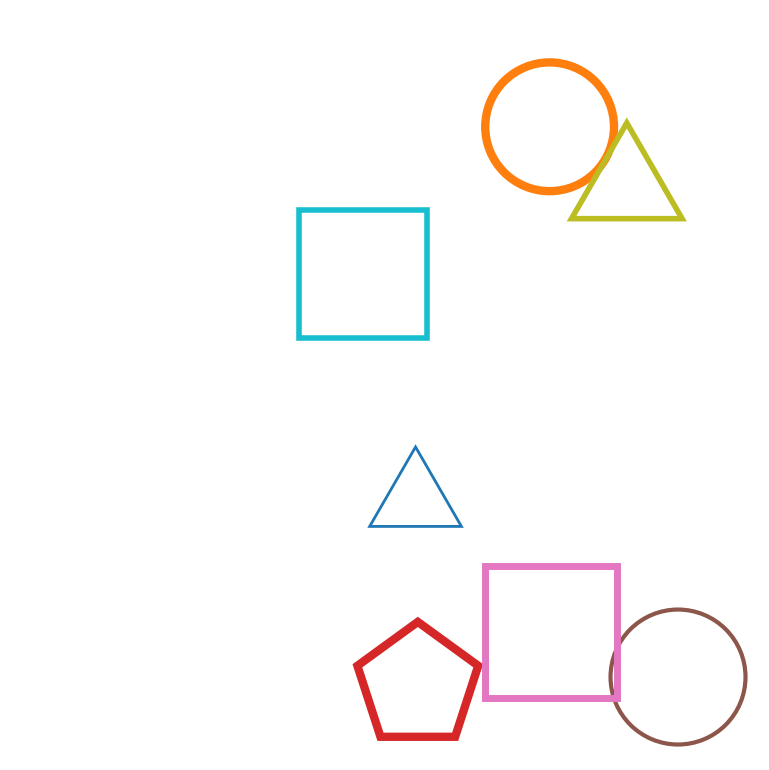[{"shape": "triangle", "thickness": 1, "radius": 0.34, "center": [0.54, 0.351]}, {"shape": "circle", "thickness": 3, "radius": 0.42, "center": [0.714, 0.835]}, {"shape": "pentagon", "thickness": 3, "radius": 0.41, "center": [0.543, 0.11]}, {"shape": "circle", "thickness": 1.5, "radius": 0.44, "center": [0.881, 0.121]}, {"shape": "square", "thickness": 2.5, "radius": 0.43, "center": [0.716, 0.18]}, {"shape": "triangle", "thickness": 2, "radius": 0.41, "center": [0.814, 0.757]}, {"shape": "square", "thickness": 2, "radius": 0.41, "center": [0.471, 0.644]}]